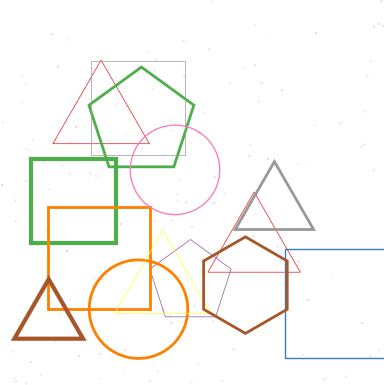[{"shape": "triangle", "thickness": 0.5, "radius": 0.69, "center": [0.66, 0.362]}, {"shape": "triangle", "thickness": 0.5, "radius": 0.72, "center": [0.263, 0.699]}, {"shape": "square", "thickness": 1, "radius": 0.71, "center": [0.882, 0.211]}, {"shape": "pentagon", "thickness": 2, "radius": 0.72, "center": [0.367, 0.683]}, {"shape": "square", "thickness": 3, "radius": 0.55, "center": [0.191, 0.478]}, {"shape": "pentagon", "thickness": 0.5, "radius": 0.56, "center": [0.495, 0.267]}, {"shape": "circle", "thickness": 2, "radius": 0.64, "center": [0.36, 0.197]}, {"shape": "square", "thickness": 2, "radius": 0.66, "center": [0.256, 0.329]}, {"shape": "triangle", "thickness": 0.5, "radius": 0.72, "center": [0.423, 0.258]}, {"shape": "triangle", "thickness": 3, "radius": 0.52, "center": [0.126, 0.172]}, {"shape": "hexagon", "thickness": 2, "radius": 0.63, "center": [0.637, 0.259]}, {"shape": "circle", "thickness": 1, "radius": 0.58, "center": [0.455, 0.559]}, {"shape": "square", "thickness": 0.5, "radius": 0.61, "center": [0.358, 0.719]}, {"shape": "triangle", "thickness": 2, "radius": 0.59, "center": [0.713, 0.463]}]